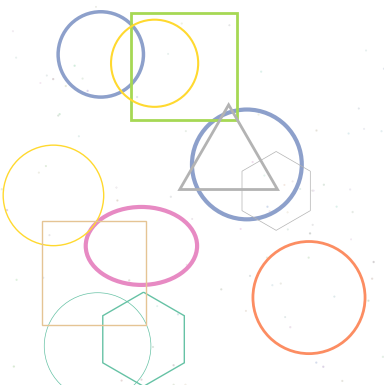[{"shape": "circle", "thickness": 0.5, "radius": 0.69, "center": [0.253, 0.101]}, {"shape": "hexagon", "thickness": 1, "radius": 0.61, "center": [0.373, 0.119]}, {"shape": "circle", "thickness": 2, "radius": 0.73, "center": [0.803, 0.227]}, {"shape": "circle", "thickness": 2.5, "radius": 0.55, "center": [0.262, 0.859]}, {"shape": "circle", "thickness": 3, "radius": 0.71, "center": [0.641, 0.573]}, {"shape": "oval", "thickness": 3, "radius": 0.72, "center": [0.367, 0.361]}, {"shape": "square", "thickness": 2, "radius": 0.69, "center": [0.478, 0.827]}, {"shape": "circle", "thickness": 1.5, "radius": 0.57, "center": [0.402, 0.836]}, {"shape": "circle", "thickness": 1, "radius": 0.65, "center": [0.139, 0.492]}, {"shape": "square", "thickness": 1, "radius": 0.68, "center": [0.244, 0.292]}, {"shape": "triangle", "thickness": 2, "radius": 0.73, "center": [0.594, 0.581]}, {"shape": "hexagon", "thickness": 0.5, "radius": 0.51, "center": [0.717, 0.504]}]